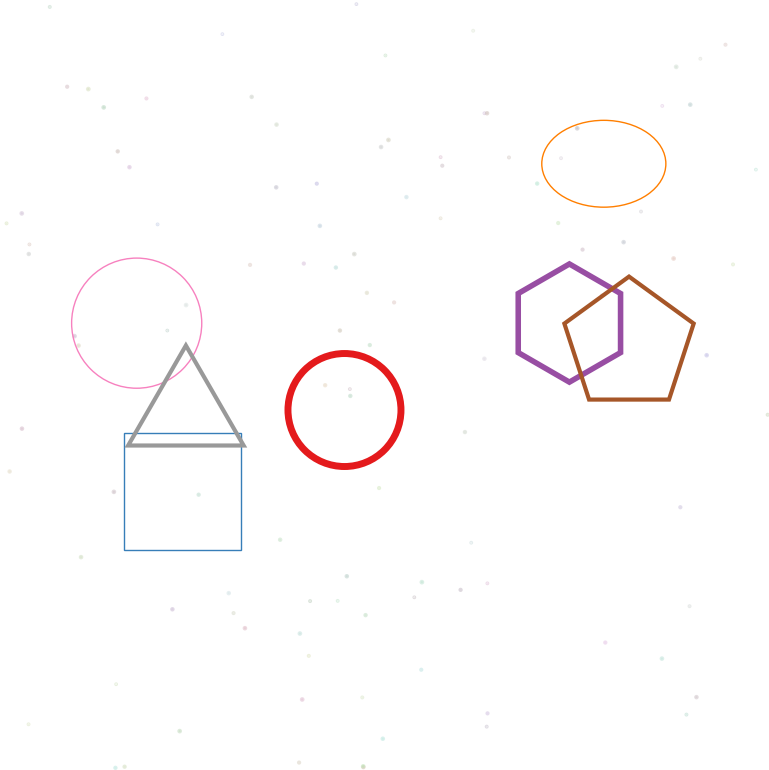[{"shape": "circle", "thickness": 2.5, "radius": 0.37, "center": [0.447, 0.468]}, {"shape": "square", "thickness": 0.5, "radius": 0.38, "center": [0.237, 0.361]}, {"shape": "hexagon", "thickness": 2, "radius": 0.38, "center": [0.739, 0.58]}, {"shape": "oval", "thickness": 0.5, "radius": 0.4, "center": [0.784, 0.787]}, {"shape": "pentagon", "thickness": 1.5, "radius": 0.44, "center": [0.817, 0.553]}, {"shape": "circle", "thickness": 0.5, "radius": 0.42, "center": [0.178, 0.58]}, {"shape": "triangle", "thickness": 1.5, "radius": 0.43, "center": [0.241, 0.465]}]